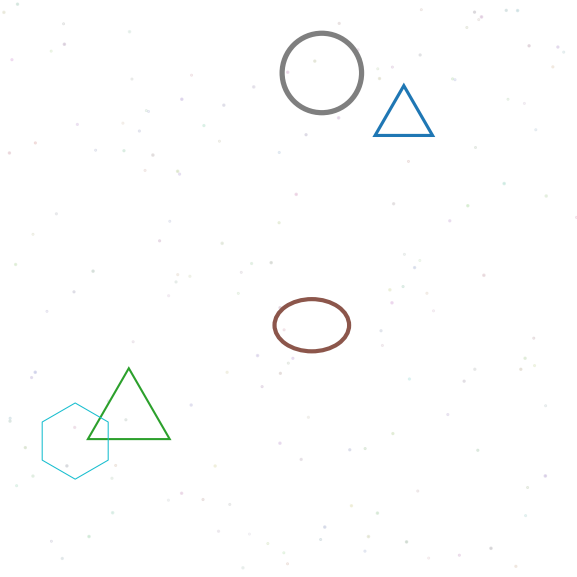[{"shape": "triangle", "thickness": 1.5, "radius": 0.29, "center": [0.699, 0.793]}, {"shape": "triangle", "thickness": 1, "radius": 0.41, "center": [0.223, 0.28]}, {"shape": "oval", "thickness": 2, "radius": 0.32, "center": [0.54, 0.436]}, {"shape": "circle", "thickness": 2.5, "radius": 0.34, "center": [0.557, 0.873]}, {"shape": "hexagon", "thickness": 0.5, "radius": 0.33, "center": [0.13, 0.235]}]